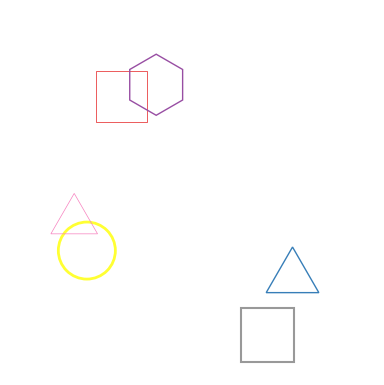[{"shape": "square", "thickness": 0.5, "radius": 0.33, "center": [0.315, 0.75]}, {"shape": "triangle", "thickness": 1, "radius": 0.39, "center": [0.76, 0.279]}, {"shape": "hexagon", "thickness": 1, "radius": 0.4, "center": [0.406, 0.78]}, {"shape": "circle", "thickness": 2, "radius": 0.37, "center": [0.226, 0.349]}, {"shape": "triangle", "thickness": 0.5, "radius": 0.35, "center": [0.193, 0.428]}, {"shape": "square", "thickness": 1.5, "radius": 0.35, "center": [0.695, 0.129]}]